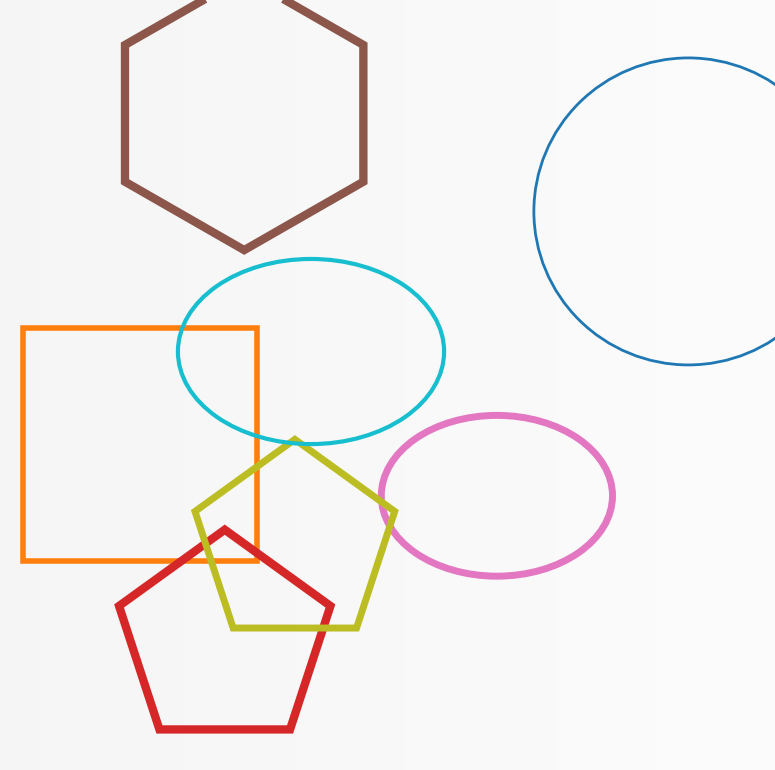[{"shape": "circle", "thickness": 1, "radius": 1.0, "center": [0.888, 0.725]}, {"shape": "square", "thickness": 2, "radius": 0.76, "center": [0.181, 0.423]}, {"shape": "pentagon", "thickness": 3, "radius": 0.72, "center": [0.29, 0.169]}, {"shape": "hexagon", "thickness": 3, "radius": 0.89, "center": [0.315, 0.853]}, {"shape": "oval", "thickness": 2.5, "radius": 0.75, "center": [0.641, 0.356]}, {"shape": "pentagon", "thickness": 2.5, "radius": 0.68, "center": [0.38, 0.294]}, {"shape": "oval", "thickness": 1.5, "radius": 0.86, "center": [0.401, 0.543]}]